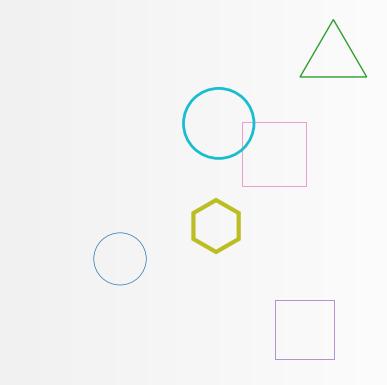[{"shape": "circle", "thickness": 0.5, "radius": 0.34, "center": [0.31, 0.327]}, {"shape": "triangle", "thickness": 1, "radius": 0.5, "center": [0.86, 0.85]}, {"shape": "square", "thickness": 0.5, "radius": 0.38, "center": [0.786, 0.145]}, {"shape": "square", "thickness": 0.5, "radius": 0.41, "center": [0.707, 0.599]}, {"shape": "hexagon", "thickness": 3, "radius": 0.34, "center": [0.558, 0.413]}, {"shape": "circle", "thickness": 2, "radius": 0.45, "center": [0.564, 0.679]}]